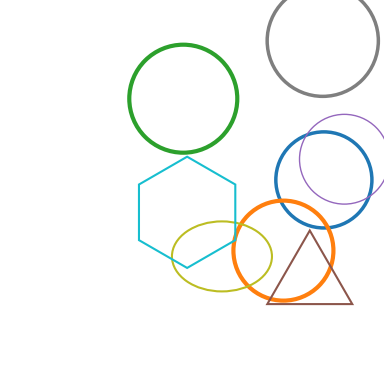[{"shape": "circle", "thickness": 2.5, "radius": 0.62, "center": [0.841, 0.533]}, {"shape": "circle", "thickness": 3, "radius": 0.65, "center": [0.736, 0.349]}, {"shape": "circle", "thickness": 3, "radius": 0.7, "center": [0.476, 0.744]}, {"shape": "circle", "thickness": 1, "radius": 0.58, "center": [0.895, 0.586]}, {"shape": "triangle", "thickness": 1.5, "radius": 0.64, "center": [0.805, 0.274]}, {"shape": "circle", "thickness": 2.5, "radius": 0.72, "center": [0.838, 0.894]}, {"shape": "oval", "thickness": 1.5, "radius": 0.65, "center": [0.577, 0.334]}, {"shape": "hexagon", "thickness": 1.5, "radius": 0.72, "center": [0.486, 0.449]}]